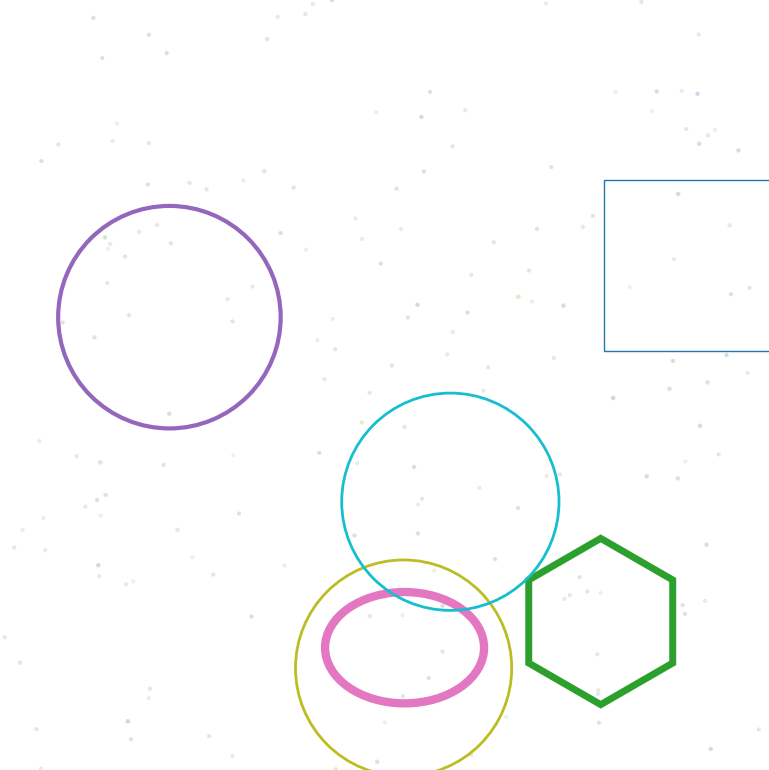[{"shape": "square", "thickness": 0.5, "radius": 0.55, "center": [0.896, 0.655]}, {"shape": "hexagon", "thickness": 2.5, "radius": 0.54, "center": [0.78, 0.193]}, {"shape": "circle", "thickness": 1.5, "radius": 0.72, "center": [0.22, 0.588]}, {"shape": "oval", "thickness": 3, "radius": 0.52, "center": [0.525, 0.159]}, {"shape": "circle", "thickness": 1, "radius": 0.7, "center": [0.524, 0.132]}, {"shape": "circle", "thickness": 1, "radius": 0.71, "center": [0.585, 0.348]}]